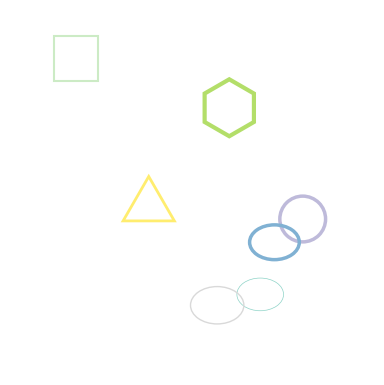[{"shape": "oval", "thickness": 0.5, "radius": 0.3, "center": [0.676, 0.235]}, {"shape": "circle", "thickness": 2.5, "radius": 0.3, "center": [0.786, 0.431]}, {"shape": "oval", "thickness": 2.5, "radius": 0.32, "center": [0.713, 0.371]}, {"shape": "hexagon", "thickness": 3, "radius": 0.37, "center": [0.596, 0.72]}, {"shape": "oval", "thickness": 1, "radius": 0.35, "center": [0.564, 0.207]}, {"shape": "square", "thickness": 1.5, "radius": 0.29, "center": [0.198, 0.847]}, {"shape": "triangle", "thickness": 2, "radius": 0.38, "center": [0.386, 0.465]}]